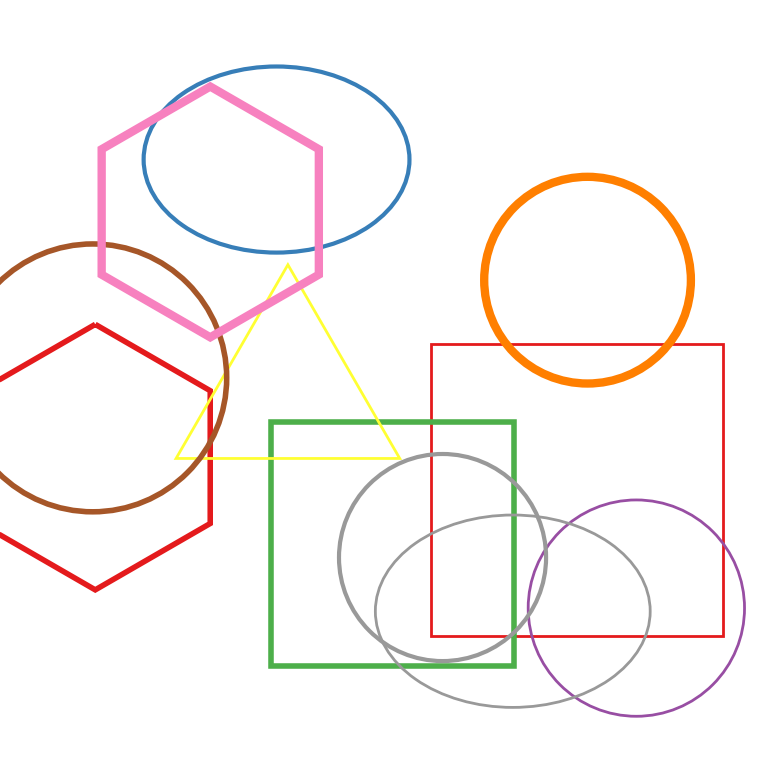[{"shape": "hexagon", "thickness": 2, "radius": 0.86, "center": [0.124, 0.406]}, {"shape": "square", "thickness": 1, "radius": 0.95, "center": [0.749, 0.363]}, {"shape": "oval", "thickness": 1.5, "radius": 0.86, "center": [0.359, 0.793]}, {"shape": "square", "thickness": 2, "radius": 0.79, "center": [0.51, 0.294]}, {"shape": "circle", "thickness": 1, "radius": 0.7, "center": [0.826, 0.21]}, {"shape": "circle", "thickness": 3, "radius": 0.67, "center": [0.763, 0.636]}, {"shape": "triangle", "thickness": 1, "radius": 0.84, "center": [0.374, 0.488]}, {"shape": "circle", "thickness": 2, "radius": 0.87, "center": [0.12, 0.509]}, {"shape": "hexagon", "thickness": 3, "radius": 0.81, "center": [0.273, 0.725]}, {"shape": "oval", "thickness": 1, "radius": 0.89, "center": [0.666, 0.206]}, {"shape": "circle", "thickness": 1.5, "radius": 0.67, "center": [0.575, 0.276]}]